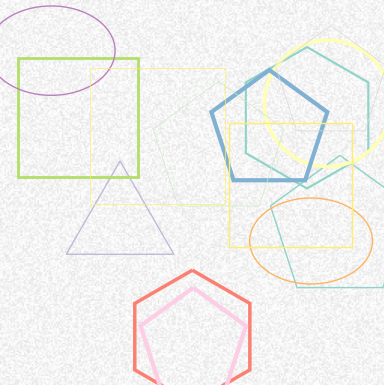[{"shape": "pentagon", "thickness": 1, "radius": 0.95, "center": [0.883, 0.407]}, {"shape": "hexagon", "thickness": 1.5, "radius": 0.92, "center": [0.798, 0.694]}, {"shape": "circle", "thickness": 2.5, "radius": 0.82, "center": [0.851, 0.731]}, {"shape": "triangle", "thickness": 1, "radius": 0.81, "center": [0.312, 0.42]}, {"shape": "hexagon", "thickness": 2.5, "radius": 0.86, "center": [0.5, 0.126]}, {"shape": "pentagon", "thickness": 3, "radius": 0.79, "center": [0.7, 0.66]}, {"shape": "oval", "thickness": 1, "radius": 0.8, "center": [0.808, 0.374]}, {"shape": "square", "thickness": 2, "radius": 0.78, "center": [0.203, 0.695]}, {"shape": "pentagon", "thickness": 3, "radius": 0.72, "center": [0.502, 0.109]}, {"shape": "pentagon", "thickness": 0.5, "radius": 0.76, "center": [0.859, 0.782]}, {"shape": "oval", "thickness": 1, "radius": 0.83, "center": [0.133, 0.868]}, {"shape": "pentagon", "thickness": 0.5, "radius": 0.89, "center": [0.568, 0.61]}, {"shape": "square", "thickness": 1, "radius": 0.8, "center": [0.754, 0.519]}, {"shape": "square", "thickness": 0.5, "radius": 0.88, "center": [0.409, 0.647]}]